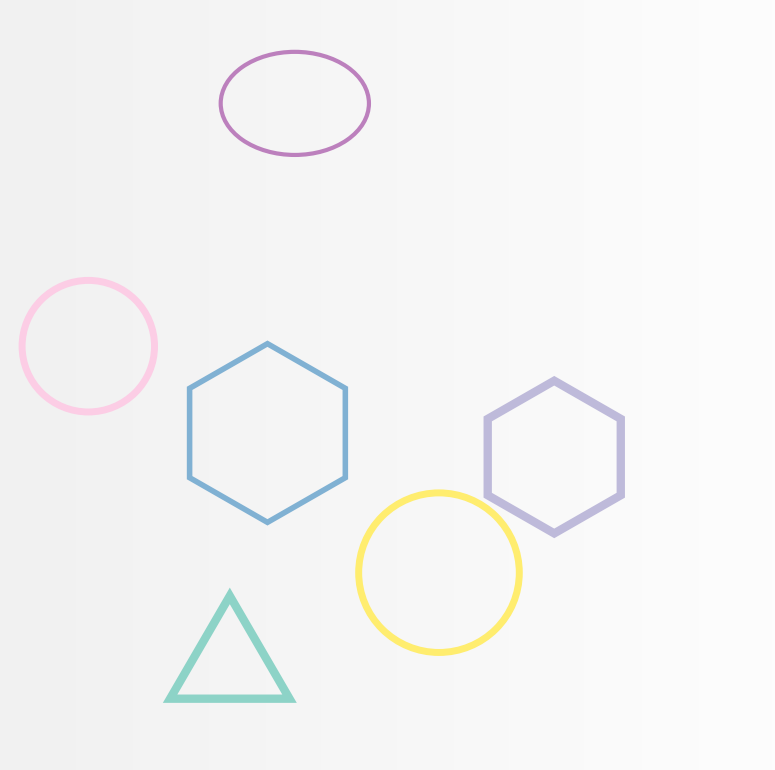[{"shape": "triangle", "thickness": 3, "radius": 0.44, "center": [0.297, 0.137]}, {"shape": "hexagon", "thickness": 3, "radius": 0.5, "center": [0.715, 0.406]}, {"shape": "hexagon", "thickness": 2, "radius": 0.58, "center": [0.345, 0.438]}, {"shape": "circle", "thickness": 2.5, "radius": 0.43, "center": [0.114, 0.55]}, {"shape": "oval", "thickness": 1.5, "radius": 0.48, "center": [0.38, 0.866]}, {"shape": "circle", "thickness": 2.5, "radius": 0.52, "center": [0.566, 0.256]}]